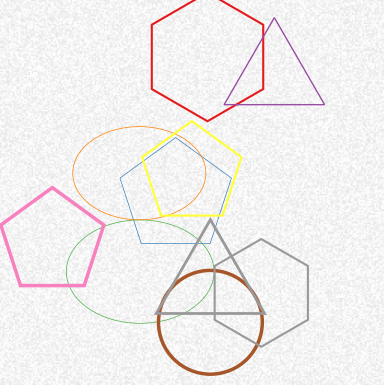[{"shape": "hexagon", "thickness": 1.5, "radius": 0.84, "center": [0.539, 0.852]}, {"shape": "pentagon", "thickness": 0.5, "radius": 0.76, "center": [0.456, 0.49]}, {"shape": "oval", "thickness": 0.5, "radius": 0.96, "center": [0.364, 0.295]}, {"shape": "triangle", "thickness": 1, "radius": 0.75, "center": [0.713, 0.803]}, {"shape": "oval", "thickness": 0.5, "radius": 0.86, "center": [0.362, 0.55]}, {"shape": "pentagon", "thickness": 1.5, "radius": 0.68, "center": [0.498, 0.55]}, {"shape": "circle", "thickness": 2.5, "radius": 0.67, "center": [0.546, 0.163]}, {"shape": "pentagon", "thickness": 2.5, "radius": 0.7, "center": [0.136, 0.372]}, {"shape": "triangle", "thickness": 2, "radius": 0.81, "center": [0.546, 0.267]}, {"shape": "hexagon", "thickness": 1.5, "radius": 0.7, "center": [0.679, 0.239]}]